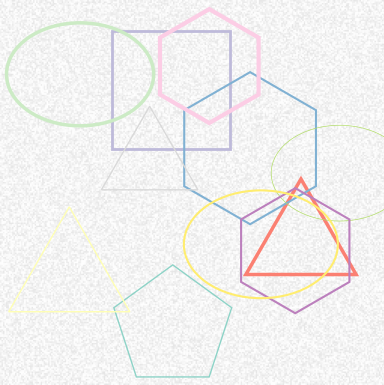[{"shape": "pentagon", "thickness": 1, "radius": 0.8, "center": [0.449, 0.151]}, {"shape": "triangle", "thickness": 1, "radius": 0.91, "center": [0.18, 0.281]}, {"shape": "square", "thickness": 2, "radius": 0.77, "center": [0.445, 0.766]}, {"shape": "triangle", "thickness": 2.5, "radius": 0.83, "center": [0.782, 0.37]}, {"shape": "hexagon", "thickness": 1.5, "radius": 0.99, "center": [0.65, 0.615]}, {"shape": "oval", "thickness": 0.5, "radius": 0.89, "center": [0.882, 0.55]}, {"shape": "hexagon", "thickness": 3, "radius": 0.74, "center": [0.544, 0.828]}, {"shape": "triangle", "thickness": 1, "radius": 0.72, "center": [0.389, 0.579]}, {"shape": "hexagon", "thickness": 1.5, "radius": 0.81, "center": [0.767, 0.349]}, {"shape": "oval", "thickness": 2.5, "radius": 0.96, "center": [0.208, 0.807]}, {"shape": "oval", "thickness": 1.5, "radius": 1.0, "center": [0.678, 0.365]}]